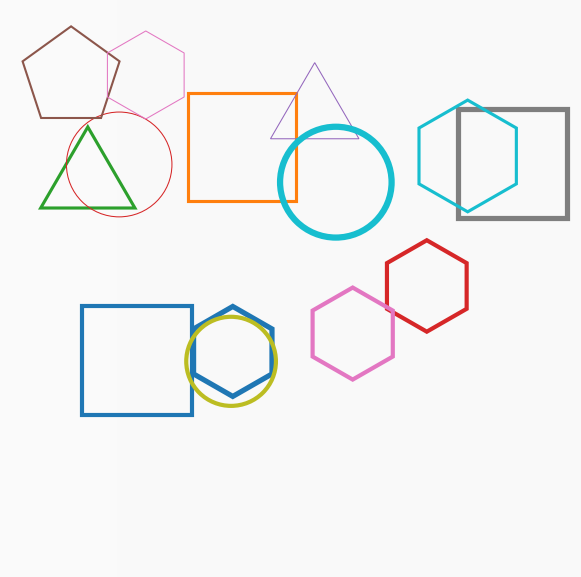[{"shape": "square", "thickness": 2, "radius": 0.47, "center": [0.236, 0.374]}, {"shape": "hexagon", "thickness": 2.5, "radius": 0.39, "center": [0.4, 0.391]}, {"shape": "square", "thickness": 1.5, "radius": 0.47, "center": [0.416, 0.745]}, {"shape": "triangle", "thickness": 1.5, "radius": 0.47, "center": [0.151, 0.686]}, {"shape": "hexagon", "thickness": 2, "radius": 0.4, "center": [0.734, 0.504]}, {"shape": "circle", "thickness": 0.5, "radius": 0.45, "center": [0.205, 0.714]}, {"shape": "triangle", "thickness": 0.5, "radius": 0.44, "center": [0.541, 0.803]}, {"shape": "pentagon", "thickness": 1, "radius": 0.44, "center": [0.122, 0.866]}, {"shape": "hexagon", "thickness": 0.5, "radius": 0.38, "center": [0.251, 0.869]}, {"shape": "hexagon", "thickness": 2, "radius": 0.4, "center": [0.607, 0.422]}, {"shape": "square", "thickness": 2.5, "radius": 0.47, "center": [0.882, 0.716]}, {"shape": "circle", "thickness": 2, "radius": 0.39, "center": [0.398, 0.373]}, {"shape": "circle", "thickness": 3, "radius": 0.48, "center": [0.578, 0.684]}, {"shape": "hexagon", "thickness": 1.5, "radius": 0.48, "center": [0.805, 0.729]}]